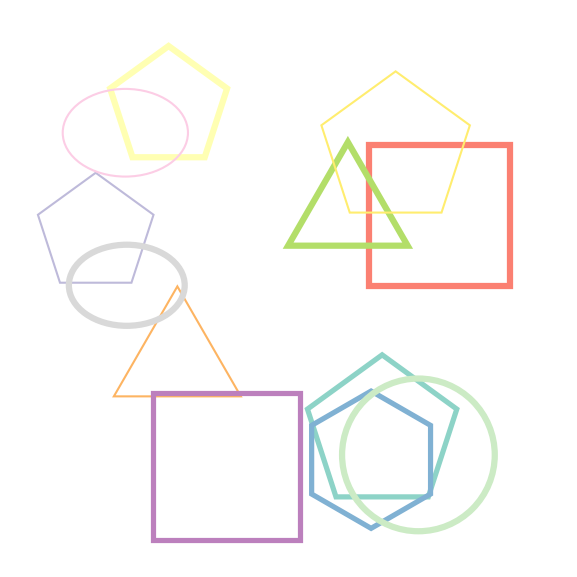[{"shape": "pentagon", "thickness": 2.5, "radius": 0.68, "center": [0.662, 0.249]}, {"shape": "pentagon", "thickness": 3, "radius": 0.53, "center": [0.292, 0.813]}, {"shape": "pentagon", "thickness": 1, "radius": 0.53, "center": [0.166, 0.595]}, {"shape": "square", "thickness": 3, "radius": 0.61, "center": [0.761, 0.626]}, {"shape": "hexagon", "thickness": 2.5, "radius": 0.59, "center": [0.643, 0.203]}, {"shape": "triangle", "thickness": 1, "radius": 0.63, "center": [0.307, 0.376]}, {"shape": "triangle", "thickness": 3, "radius": 0.6, "center": [0.602, 0.633]}, {"shape": "oval", "thickness": 1, "radius": 0.54, "center": [0.217, 0.769]}, {"shape": "oval", "thickness": 3, "radius": 0.5, "center": [0.22, 0.505]}, {"shape": "square", "thickness": 2.5, "radius": 0.64, "center": [0.392, 0.191]}, {"shape": "circle", "thickness": 3, "radius": 0.66, "center": [0.725, 0.211]}, {"shape": "pentagon", "thickness": 1, "radius": 0.68, "center": [0.685, 0.74]}]